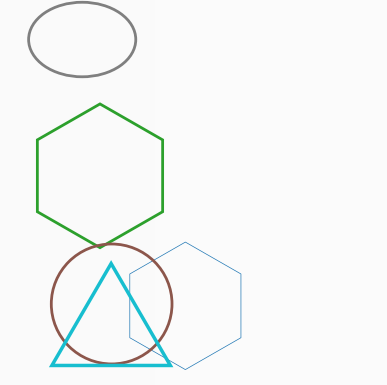[{"shape": "hexagon", "thickness": 0.5, "radius": 0.83, "center": [0.478, 0.206]}, {"shape": "hexagon", "thickness": 2, "radius": 0.93, "center": [0.258, 0.543]}, {"shape": "circle", "thickness": 2, "radius": 0.78, "center": [0.288, 0.21]}, {"shape": "oval", "thickness": 2, "radius": 0.69, "center": [0.212, 0.897]}, {"shape": "triangle", "thickness": 2.5, "radius": 0.88, "center": [0.287, 0.139]}]